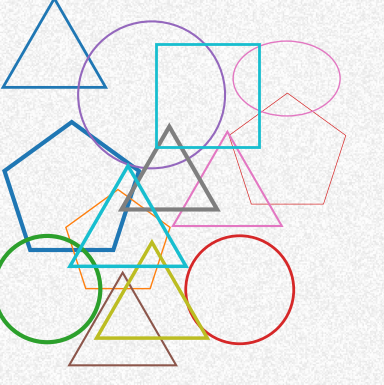[{"shape": "triangle", "thickness": 2, "radius": 0.77, "center": [0.141, 0.85]}, {"shape": "pentagon", "thickness": 3, "radius": 0.92, "center": [0.186, 0.499]}, {"shape": "pentagon", "thickness": 1, "radius": 0.71, "center": [0.306, 0.365]}, {"shape": "circle", "thickness": 3, "radius": 0.69, "center": [0.123, 0.249]}, {"shape": "pentagon", "thickness": 0.5, "radius": 0.8, "center": [0.747, 0.599]}, {"shape": "circle", "thickness": 2, "radius": 0.7, "center": [0.623, 0.247]}, {"shape": "circle", "thickness": 1.5, "radius": 0.95, "center": [0.394, 0.754]}, {"shape": "triangle", "thickness": 1.5, "radius": 0.8, "center": [0.319, 0.131]}, {"shape": "triangle", "thickness": 1.5, "radius": 0.82, "center": [0.591, 0.495]}, {"shape": "oval", "thickness": 1, "radius": 0.69, "center": [0.745, 0.796]}, {"shape": "triangle", "thickness": 3, "radius": 0.72, "center": [0.44, 0.528]}, {"shape": "triangle", "thickness": 2.5, "radius": 0.83, "center": [0.395, 0.205]}, {"shape": "triangle", "thickness": 2.5, "radius": 0.87, "center": [0.332, 0.395]}, {"shape": "square", "thickness": 2, "radius": 0.67, "center": [0.539, 0.753]}]